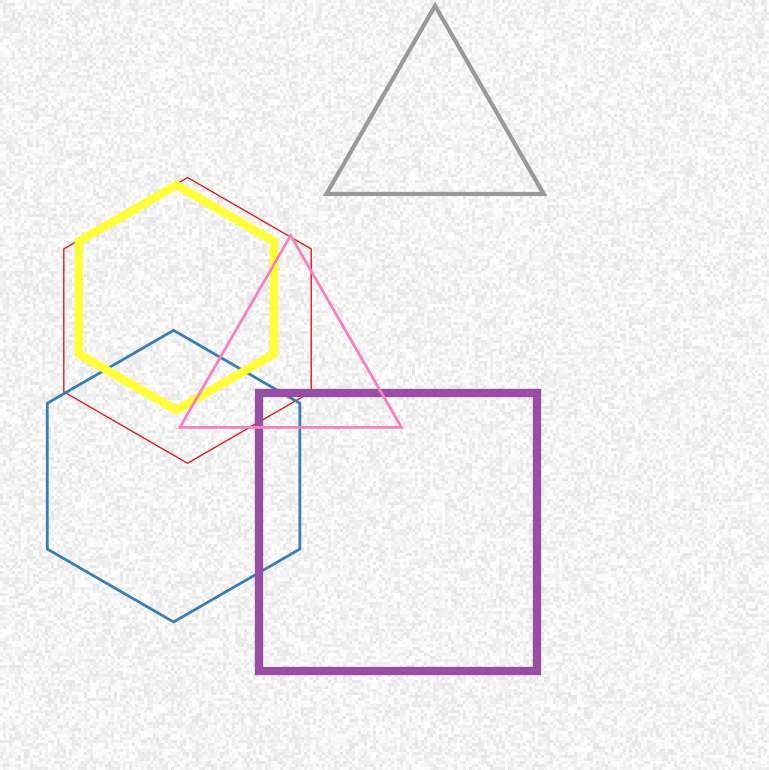[{"shape": "hexagon", "thickness": 0.5, "radius": 0.93, "center": [0.244, 0.584]}, {"shape": "hexagon", "thickness": 1, "radius": 0.95, "center": [0.225, 0.382]}, {"shape": "square", "thickness": 3, "radius": 0.9, "center": [0.517, 0.309]}, {"shape": "hexagon", "thickness": 3, "radius": 0.73, "center": [0.229, 0.613]}, {"shape": "triangle", "thickness": 1, "radius": 0.83, "center": [0.377, 0.528]}, {"shape": "triangle", "thickness": 1.5, "radius": 0.81, "center": [0.565, 0.83]}]